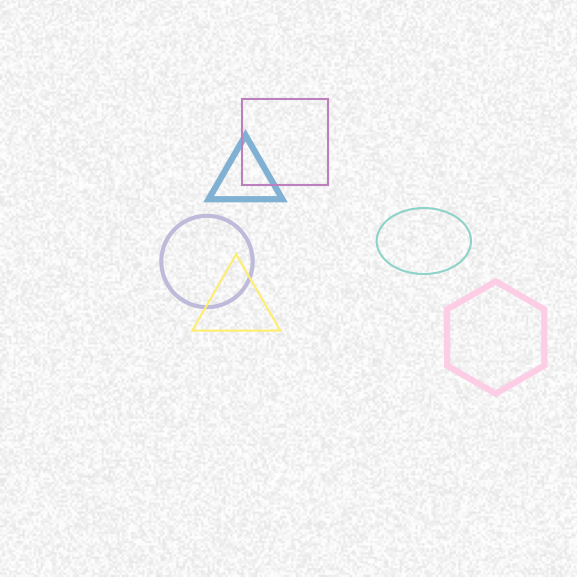[{"shape": "oval", "thickness": 1, "radius": 0.41, "center": [0.734, 0.582]}, {"shape": "circle", "thickness": 2, "radius": 0.4, "center": [0.358, 0.546]}, {"shape": "triangle", "thickness": 3, "radius": 0.37, "center": [0.425, 0.691]}, {"shape": "hexagon", "thickness": 3, "radius": 0.49, "center": [0.858, 0.415]}, {"shape": "square", "thickness": 1, "radius": 0.37, "center": [0.494, 0.754]}, {"shape": "triangle", "thickness": 1, "radius": 0.44, "center": [0.409, 0.471]}]